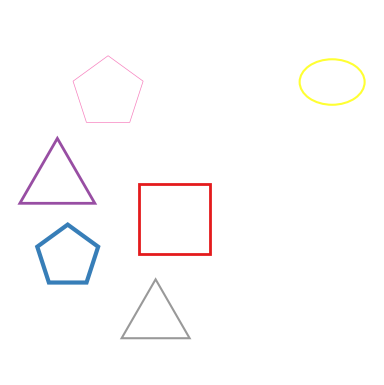[{"shape": "square", "thickness": 2, "radius": 0.46, "center": [0.453, 0.431]}, {"shape": "pentagon", "thickness": 3, "radius": 0.42, "center": [0.176, 0.333]}, {"shape": "triangle", "thickness": 2, "radius": 0.56, "center": [0.149, 0.528]}, {"shape": "oval", "thickness": 1.5, "radius": 0.42, "center": [0.863, 0.787]}, {"shape": "pentagon", "thickness": 0.5, "radius": 0.48, "center": [0.281, 0.76]}, {"shape": "triangle", "thickness": 1.5, "radius": 0.51, "center": [0.404, 0.172]}]